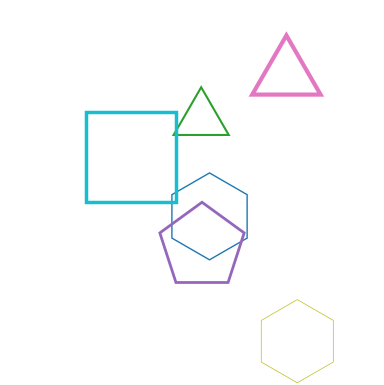[{"shape": "hexagon", "thickness": 1, "radius": 0.56, "center": [0.544, 0.438]}, {"shape": "triangle", "thickness": 1.5, "radius": 0.41, "center": [0.523, 0.691]}, {"shape": "pentagon", "thickness": 2, "radius": 0.58, "center": [0.525, 0.359]}, {"shape": "triangle", "thickness": 3, "radius": 0.51, "center": [0.744, 0.806]}, {"shape": "hexagon", "thickness": 0.5, "radius": 0.54, "center": [0.772, 0.114]}, {"shape": "square", "thickness": 2.5, "radius": 0.58, "center": [0.339, 0.593]}]